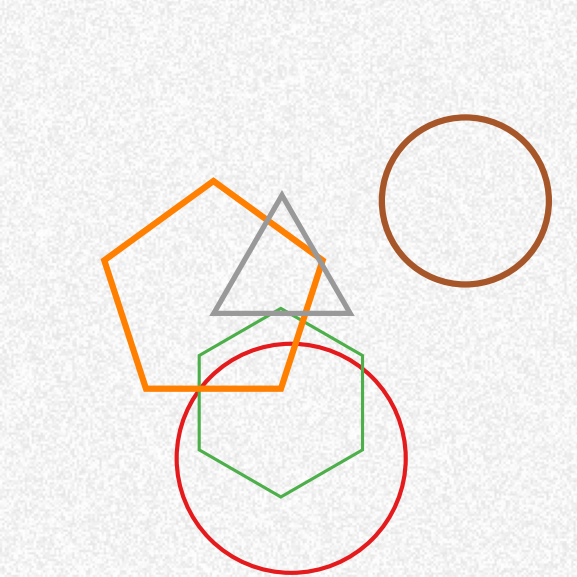[{"shape": "circle", "thickness": 2, "radius": 0.99, "center": [0.504, 0.206]}, {"shape": "hexagon", "thickness": 1.5, "radius": 0.82, "center": [0.486, 0.302]}, {"shape": "pentagon", "thickness": 3, "radius": 0.99, "center": [0.37, 0.487]}, {"shape": "circle", "thickness": 3, "radius": 0.72, "center": [0.806, 0.651]}, {"shape": "triangle", "thickness": 2.5, "radius": 0.68, "center": [0.488, 0.525]}]